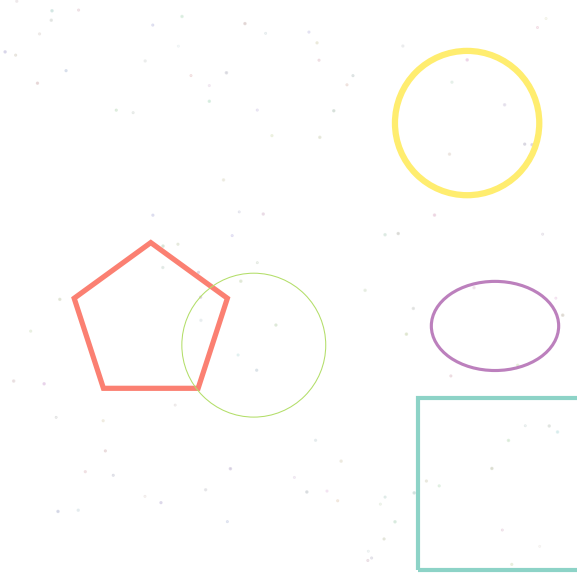[{"shape": "square", "thickness": 2, "radius": 0.75, "center": [0.874, 0.162]}, {"shape": "pentagon", "thickness": 2.5, "radius": 0.7, "center": [0.261, 0.44]}, {"shape": "circle", "thickness": 0.5, "radius": 0.62, "center": [0.439, 0.401]}, {"shape": "oval", "thickness": 1.5, "radius": 0.55, "center": [0.857, 0.435]}, {"shape": "circle", "thickness": 3, "radius": 0.62, "center": [0.809, 0.786]}]